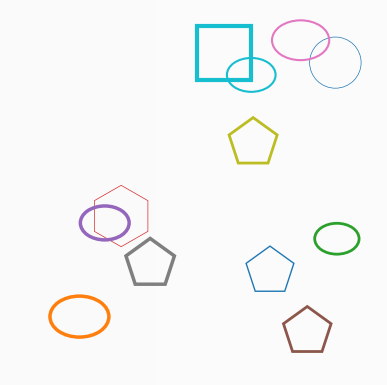[{"shape": "pentagon", "thickness": 1, "radius": 0.32, "center": [0.697, 0.296]}, {"shape": "circle", "thickness": 0.5, "radius": 0.33, "center": [0.865, 0.837]}, {"shape": "oval", "thickness": 2.5, "radius": 0.38, "center": [0.205, 0.178]}, {"shape": "oval", "thickness": 2, "radius": 0.29, "center": [0.869, 0.38]}, {"shape": "hexagon", "thickness": 0.5, "radius": 0.4, "center": [0.313, 0.439]}, {"shape": "oval", "thickness": 2.5, "radius": 0.31, "center": [0.27, 0.421]}, {"shape": "pentagon", "thickness": 2, "radius": 0.32, "center": [0.793, 0.139]}, {"shape": "oval", "thickness": 1.5, "radius": 0.37, "center": [0.776, 0.895]}, {"shape": "pentagon", "thickness": 2.5, "radius": 0.33, "center": [0.388, 0.315]}, {"shape": "pentagon", "thickness": 2, "radius": 0.33, "center": [0.653, 0.629]}, {"shape": "oval", "thickness": 1.5, "radius": 0.31, "center": [0.648, 0.805]}, {"shape": "square", "thickness": 3, "radius": 0.35, "center": [0.577, 0.862]}]